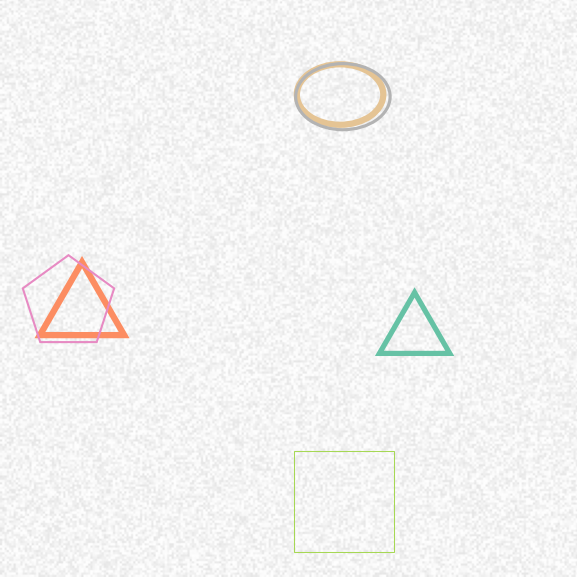[{"shape": "triangle", "thickness": 2.5, "radius": 0.35, "center": [0.718, 0.422]}, {"shape": "triangle", "thickness": 3, "radius": 0.42, "center": [0.142, 0.461]}, {"shape": "pentagon", "thickness": 1, "radius": 0.42, "center": [0.119, 0.474]}, {"shape": "square", "thickness": 0.5, "radius": 0.43, "center": [0.596, 0.131]}, {"shape": "oval", "thickness": 3, "radius": 0.37, "center": [0.589, 0.835]}, {"shape": "oval", "thickness": 1.5, "radius": 0.41, "center": [0.594, 0.832]}]